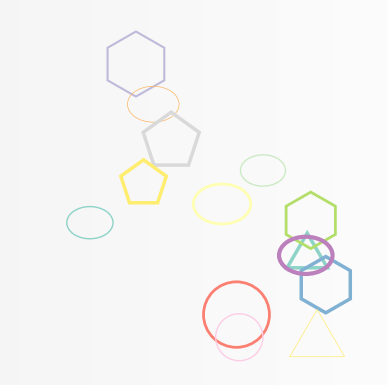[{"shape": "triangle", "thickness": 2.5, "radius": 0.3, "center": [0.793, 0.334]}, {"shape": "oval", "thickness": 1, "radius": 0.3, "center": [0.232, 0.422]}, {"shape": "oval", "thickness": 2, "radius": 0.37, "center": [0.573, 0.47]}, {"shape": "hexagon", "thickness": 1.5, "radius": 0.42, "center": [0.351, 0.834]}, {"shape": "circle", "thickness": 2, "radius": 0.43, "center": [0.61, 0.183]}, {"shape": "hexagon", "thickness": 2.5, "radius": 0.37, "center": [0.841, 0.261]}, {"shape": "oval", "thickness": 0.5, "radius": 0.33, "center": [0.396, 0.729]}, {"shape": "hexagon", "thickness": 2, "radius": 0.37, "center": [0.802, 0.428]}, {"shape": "circle", "thickness": 1, "radius": 0.3, "center": [0.617, 0.124]}, {"shape": "pentagon", "thickness": 2.5, "radius": 0.38, "center": [0.442, 0.633]}, {"shape": "oval", "thickness": 3, "radius": 0.35, "center": [0.789, 0.337]}, {"shape": "oval", "thickness": 1, "radius": 0.29, "center": [0.679, 0.557]}, {"shape": "triangle", "thickness": 0.5, "radius": 0.41, "center": [0.819, 0.114]}, {"shape": "pentagon", "thickness": 2.5, "radius": 0.31, "center": [0.37, 0.523]}]